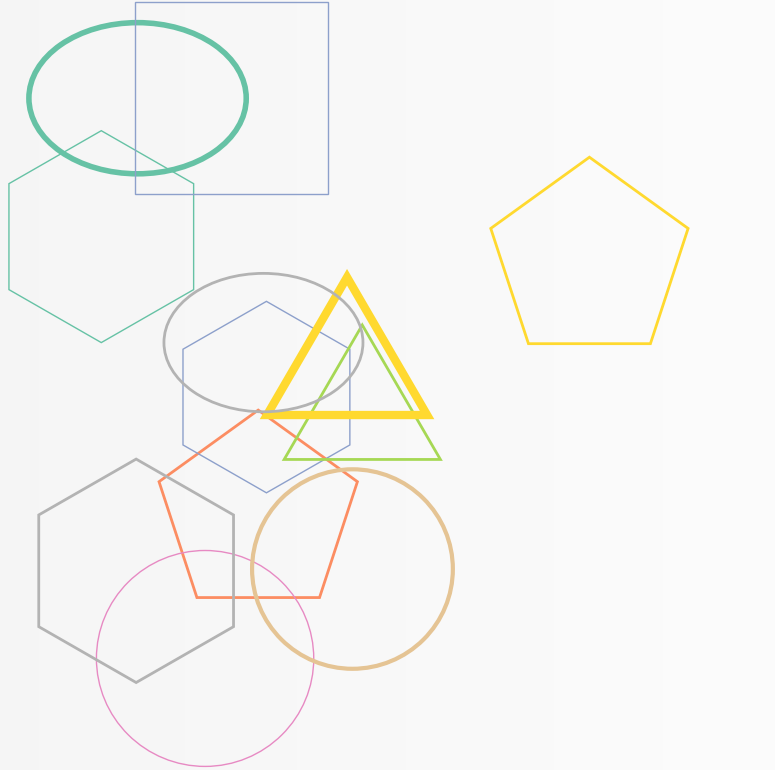[{"shape": "oval", "thickness": 2, "radius": 0.7, "center": [0.177, 0.872]}, {"shape": "hexagon", "thickness": 0.5, "radius": 0.69, "center": [0.131, 0.693]}, {"shape": "pentagon", "thickness": 1, "radius": 0.67, "center": [0.333, 0.333]}, {"shape": "square", "thickness": 0.5, "radius": 0.62, "center": [0.299, 0.873]}, {"shape": "hexagon", "thickness": 0.5, "radius": 0.62, "center": [0.344, 0.484]}, {"shape": "circle", "thickness": 0.5, "radius": 0.7, "center": [0.265, 0.145]}, {"shape": "triangle", "thickness": 1, "radius": 0.58, "center": [0.467, 0.461]}, {"shape": "triangle", "thickness": 3, "radius": 0.6, "center": [0.448, 0.521]}, {"shape": "pentagon", "thickness": 1, "radius": 0.67, "center": [0.761, 0.662]}, {"shape": "circle", "thickness": 1.5, "radius": 0.65, "center": [0.455, 0.261]}, {"shape": "hexagon", "thickness": 1, "radius": 0.73, "center": [0.176, 0.259]}, {"shape": "oval", "thickness": 1, "radius": 0.64, "center": [0.34, 0.555]}]